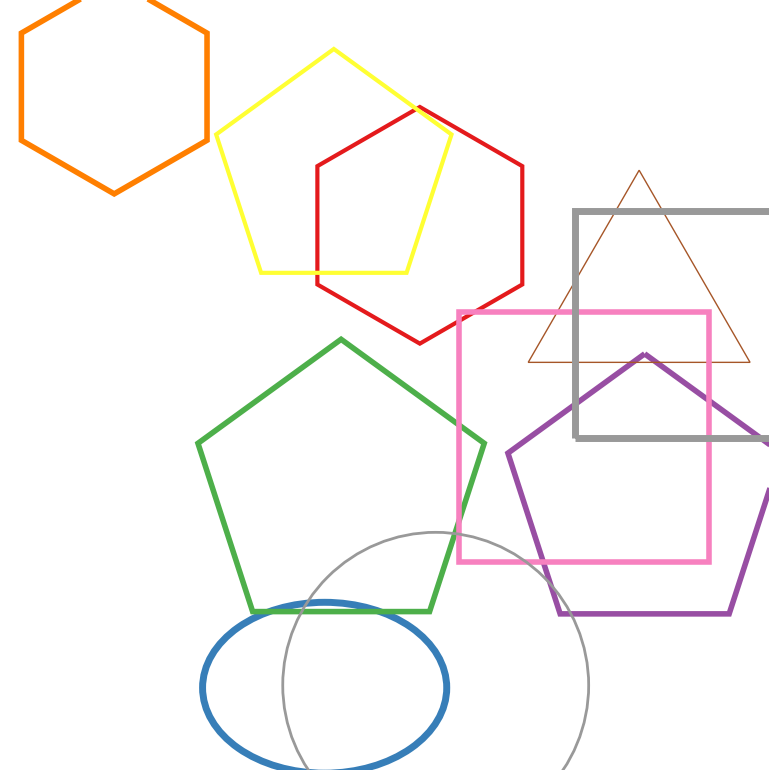[{"shape": "hexagon", "thickness": 1.5, "radius": 0.77, "center": [0.545, 0.707]}, {"shape": "oval", "thickness": 2.5, "radius": 0.79, "center": [0.422, 0.107]}, {"shape": "pentagon", "thickness": 2, "radius": 0.98, "center": [0.443, 0.364]}, {"shape": "pentagon", "thickness": 2, "radius": 0.93, "center": [0.837, 0.354]}, {"shape": "hexagon", "thickness": 2, "radius": 0.7, "center": [0.148, 0.887]}, {"shape": "pentagon", "thickness": 1.5, "radius": 0.8, "center": [0.434, 0.776]}, {"shape": "triangle", "thickness": 0.5, "radius": 0.83, "center": [0.83, 0.613]}, {"shape": "square", "thickness": 2, "radius": 0.81, "center": [0.758, 0.432]}, {"shape": "square", "thickness": 2.5, "radius": 0.74, "center": [0.894, 0.578]}, {"shape": "circle", "thickness": 1, "radius": 0.99, "center": [0.566, 0.11]}]